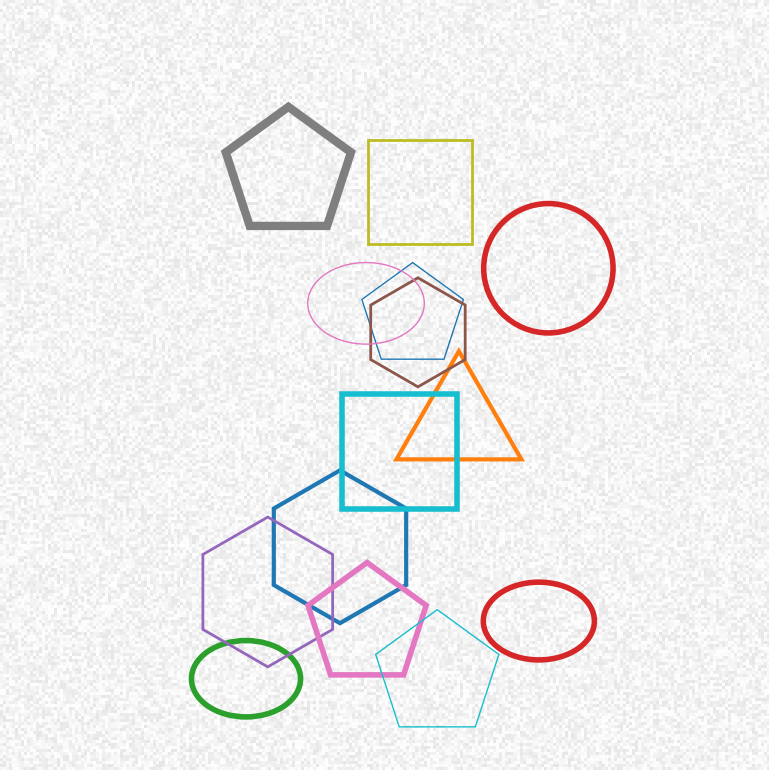[{"shape": "pentagon", "thickness": 0.5, "radius": 0.35, "center": [0.536, 0.59]}, {"shape": "hexagon", "thickness": 1.5, "radius": 0.5, "center": [0.442, 0.29]}, {"shape": "triangle", "thickness": 1.5, "radius": 0.47, "center": [0.596, 0.45]}, {"shape": "oval", "thickness": 2, "radius": 0.35, "center": [0.319, 0.119]}, {"shape": "circle", "thickness": 2, "radius": 0.42, "center": [0.712, 0.652]}, {"shape": "oval", "thickness": 2, "radius": 0.36, "center": [0.7, 0.193]}, {"shape": "hexagon", "thickness": 1, "radius": 0.49, "center": [0.348, 0.231]}, {"shape": "hexagon", "thickness": 1, "radius": 0.35, "center": [0.543, 0.568]}, {"shape": "oval", "thickness": 0.5, "radius": 0.38, "center": [0.475, 0.606]}, {"shape": "pentagon", "thickness": 2, "radius": 0.4, "center": [0.477, 0.189]}, {"shape": "pentagon", "thickness": 3, "radius": 0.43, "center": [0.375, 0.776]}, {"shape": "square", "thickness": 1, "radius": 0.34, "center": [0.546, 0.75]}, {"shape": "square", "thickness": 2, "radius": 0.38, "center": [0.519, 0.414]}, {"shape": "pentagon", "thickness": 0.5, "radius": 0.42, "center": [0.568, 0.124]}]